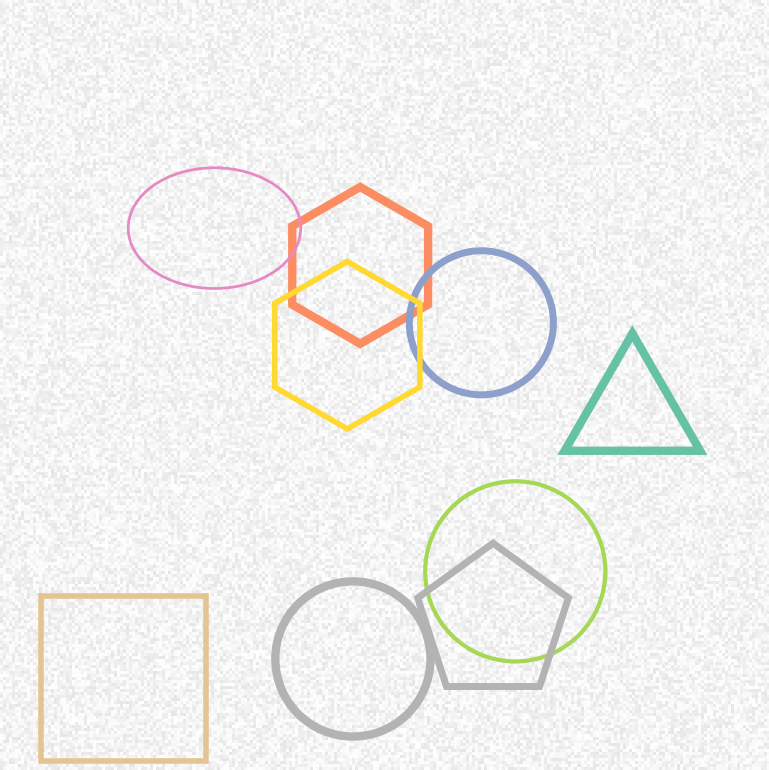[{"shape": "triangle", "thickness": 3, "radius": 0.51, "center": [0.821, 0.465]}, {"shape": "hexagon", "thickness": 3, "radius": 0.51, "center": [0.468, 0.655]}, {"shape": "circle", "thickness": 2.5, "radius": 0.47, "center": [0.625, 0.581]}, {"shape": "oval", "thickness": 1, "radius": 0.56, "center": [0.279, 0.704]}, {"shape": "circle", "thickness": 1.5, "radius": 0.58, "center": [0.669, 0.258]}, {"shape": "hexagon", "thickness": 2, "radius": 0.54, "center": [0.451, 0.552]}, {"shape": "square", "thickness": 2, "radius": 0.53, "center": [0.16, 0.119]}, {"shape": "pentagon", "thickness": 2.5, "radius": 0.51, "center": [0.64, 0.192]}, {"shape": "circle", "thickness": 3, "radius": 0.5, "center": [0.458, 0.144]}]